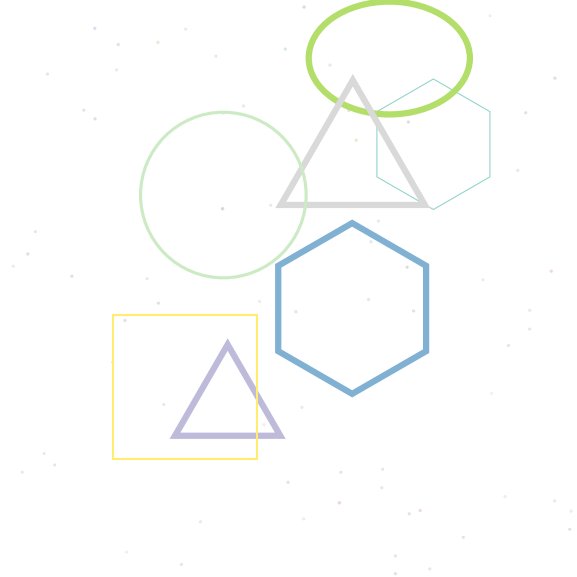[{"shape": "hexagon", "thickness": 0.5, "radius": 0.56, "center": [0.751, 0.749]}, {"shape": "triangle", "thickness": 3, "radius": 0.53, "center": [0.394, 0.297]}, {"shape": "hexagon", "thickness": 3, "radius": 0.74, "center": [0.61, 0.465]}, {"shape": "oval", "thickness": 3, "radius": 0.7, "center": [0.674, 0.899]}, {"shape": "triangle", "thickness": 3, "radius": 0.72, "center": [0.611, 0.716]}, {"shape": "circle", "thickness": 1.5, "radius": 0.72, "center": [0.387, 0.661]}, {"shape": "square", "thickness": 1, "radius": 0.62, "center": [0.321, 0.329]}]